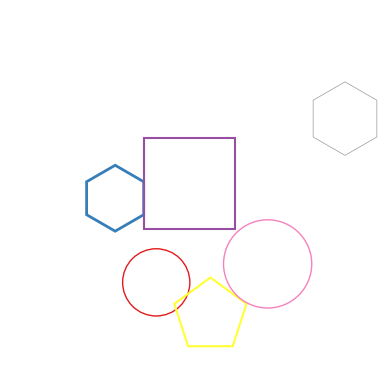[{"shape": "circle", "thickness": 1, "radius": 0.44, "center": [0.406, 0.267]}, {"shape": "hexagon", "thickness": 2, "radius": 0.43, "center": [0.299, 0.485]}, {"shape": "square", "thickness": 1.5, "radius": 0.59, "center": [0.492, 0.523]}, {"shape": "pentagon", "thickness": 1.5, "radius": 0.49, "center": [0.547, 0.18]}, {"shape": "circle", "thickness": 1, "radius": 0.57, "center": [0.695, 0.315]}, {"shape": "hexagon", "thickness": 0.5, "radius": 0.48, "center": [0.896, 0.692]}]